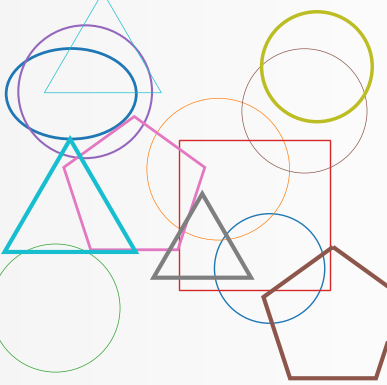[{"shape": "circle", "thickness": 1, "radius": 0.71, "center": [0.696, 0.303]}, {"shape": "oval", "thickness": 2, "radius": 0.84, "center": [0.184, 0.756]}, {"shape": "circle", "thickness": 0.5, "radius": 0.92, "center": [0.563, 0.561]}, {"shape": "circle", "thickness": 0.5, "radius": 0.83, "center": [0.143, 0.2]}, {"shape": "square", "thickness": 1, "radius": 0.97, "center": [0.657, 0.442]}, {"shape": "circle", "thickness": 1.5, "radius": 0.86, "center": [0.22, 0.762]}, {"shape": "circle", "thickness": 0.5, "radius": 0.81, "center": [0.786, 0.712]}, {"shape": "pentagon", "thickness": 3, "radius": 0.94, "center": [0.859, 0.17]}, {"shape": "pentagon", "thickness": 2, "radius": 0.96, "center": [0.347, 0.506]}, {"shape": "triangle", "thickness": 3, "radius": 0.73, "center": [0.522, 0.351]}, {"shape": "circle", "thickness": 2.5, "radius": 0.71, "center": [0.818, 0.827]}, {"shape": "triangle", "thickness": 0.5, "radius": 0.87, "center": [0.265, 0.846]}, {"shape": "triangle", "thickness": 3, "radius": 0.98, "center": [0.181, 0.443]}]